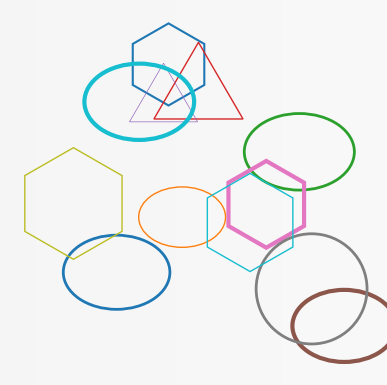[{"shape": "hexagon", "thickness": 1.5, "radius": 0.53, "center": [0.435, 0.833]}, {"shape": "oval", "thickness": 2, "radius": 0.69, "center": [0.301, 0.293]}, {"shape": "oval", "thickness": 1, "radius": 0.56, "center": [0.47, 0.436]}, {"shape": "oval", "thickness": 2, "radius": 0.71, "center": [0.772, 0.606]}, {"shape": "triangle", "thickness": 1, "radius": 0.66, "center": [0.512, 0.757]}, {"shape": "triangle", "thickness": 0.5, "radius": 0.51, "center": [0.422, 0.734]}, {"shape": "oval", "thickness": 3, "radius": 0.67, "center": [0.888, 0.153]}, {"shape": "hexagon", "thickness": 3, "radius": 0.56, "center": [0.687, 0.469]}, {"shape": "circle", "thickness": 2, "radius": 0.72, "center": [0.804, 0.25]}, {"shape": "hexagon", "thickness": 1, "radius": 0.72, "center": [0.189, 0.471]}, {"shape": "oval", "thickness": 3, "radius": 0.71, "center": [0.359, 0.736]}, {"shape": "hexagon", "thickness": 1, "radius": 0.64, "center": [0.645, 0.422]}]